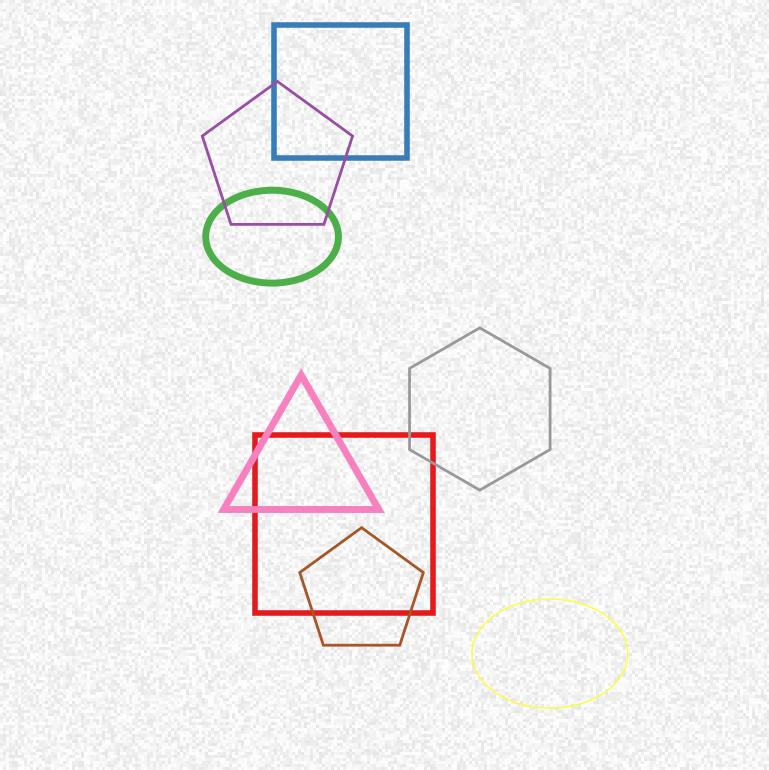[{"shape": "square", "thickness": 2, "radius": 0.58, "center": [0.447, 0.319]}, {"shape": "square", "thickness": 2, "radius": 0.43, "center": [0.442, 0.881]}, {"shape": "oval", "thickness": 2.5, "radius": 0.43, "center": [0.353, 0.693]}, {"shape": "pentagon", "thickness": 1, "radius": 0.51, "center": [0.36, 0.792]}, {"shape": "oval", "thickness": 0.5, "radius": 0.51, "center": [0.714, 0.151]}, {"shape": "pentagon", "thickness": 1, "radius": 0.42, "center": [0.47, 0.23]}, {"shape": "triangle", "thickness": 2.5, "radius": 0.58, "center": [0.391, 0.396]}, {"shape": "hexagon", "thickness": 1, "radius": 0.53, "center": [0.623, 0.469]}]